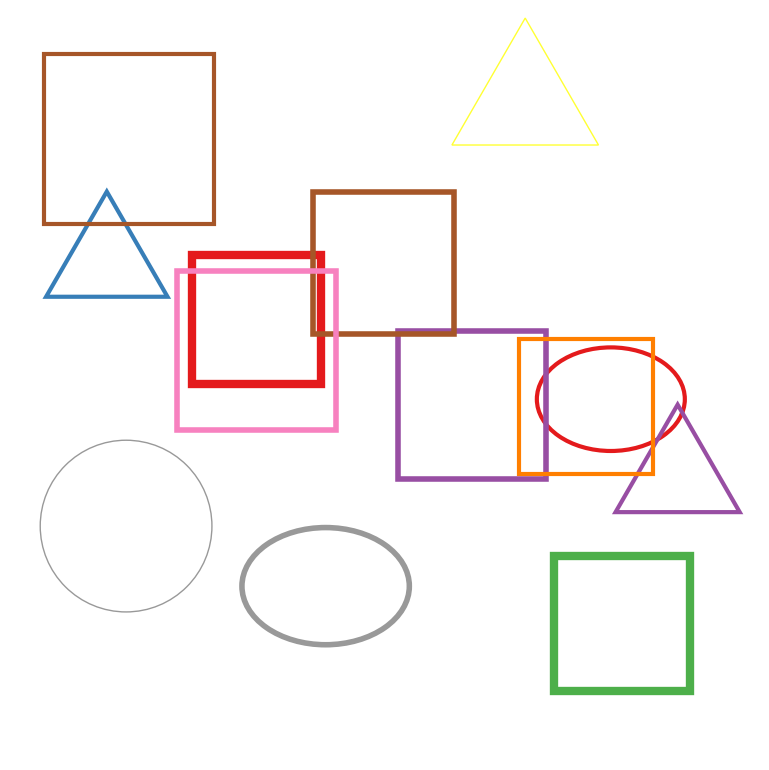[{"shape": "oval", "thickness": 1.5, "radius": 0.48, "center": [0.793, 0.482]}, {"shape": "square", "thickness": 3, "radius": 0.42, "center": [0.333, 0.585]}, {"shape": "triangle", "thickness": 1.5, "radius": 0.46, "center": [0.139, 0.66]}, {"shape": "square", "thickness": 3, "radius": 0.44, "center": [0.808, 0.19]}, {"shape": "square", "thickness": 2, "radius": 0.48, "center": [0.613, 0.475]}, {"shape": "triangle", "thickness": 1.5, "radius": 0.47, "center": [0.88, 0.381]}, {"shape": "square", "thickness": 1.5, "radius": 0.44, "center": [0.761, 0.472]}, {"shape": "triangle", "thickness": 0.5, "radius": 0.55, "center": [0.682, 0.867]}, {"shape": "square", "thickness": 1.5, "radius": 0.55, "center": [0.167, 0.819]}, {"shape": "square", "thickness": 2, "radius": 0.46, "center": [0.498, 0.658]}, {"shape": "square", "thickness": 2, "radius": 0.52, "center": [0.333, 0.545]}, {"shape": "circle", "thickness": 0.5, "radius": 0.56, "center": [0.164, 0.317]}, {"shape": "oval", "thickness": 2, "radius": 0.54, "center": [0.423, 0.239]}]